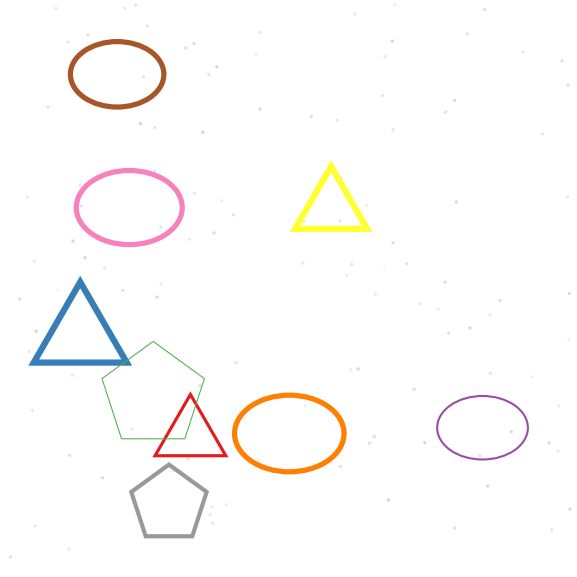[{"shape": "triangle", "thickness": 1.5, "radius": 0.35, "center": [0.33, 0.245]}, {"shape": "triangle", "thickness": 3, "radius": 0.46, "center": [0.139, 0.418]}, {"shape": "pentagon", "thickness": 0.5, "radius": 0.47, "center": [0.265, 0.315]}, {"shape": "oval", "thickness": 1, "radius": 0.39, "center": [0.836, 0.258]}, {"shape": "oval", "thickness": 2.5, "radius": 0.47, "center": [0.501, 0.248]}, {"shape": "triangle", "thickness": 3, "radius": 0.36, "center": [0.573, 0.639]}, {"shape": "oval", "thickness": 2.5, "radius": 0.4, "center": [0.203, 0.87]}, {"shape": "oval", "thickness": 2.5, "radius": 0.46, "center": [0.224, 0.64]}, {"shape": "pentagon", "thickness": 2, "radius": 0.34, "center": [0.293, 0.126]}]